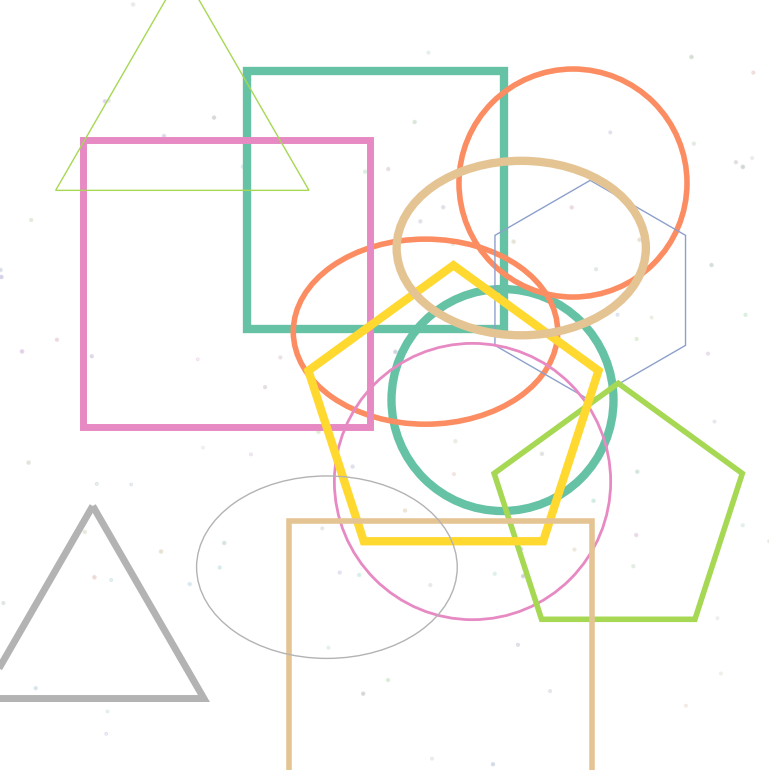[{"shape": "circle", "thickness": 3, "radius": 0.72, "center": [0.653, 0.48]}, {"shape": "square", "thickness": 3, "radius": 0.84, "center": [0.488, 0.74]}, {"shape": "oval", "thickness": 2, "radius": 0.86, "center": [0.553, 0.569]}, {"shape": "circle", "thickness": 2, "radius": 0.74, "center": [0.744, 0.762]}, {"shape": "hexagon", "thickness": 0.5, "radius": 0.71, "center": [0.767, 0.623]}, {"shape": "circle", "thickness": 1, "radius": 0.9, "center": [0.614, 0.375]}, {"shape": "square", "thickness": 2.5, "radius": 0.93, "center": [0.295, 0.632]}, {"shape": "triangle", "thickness": 0.5, "radius": 0.95, "center": [0.237, 0.848]}, {"shape": "pentagon", "thickness": 2, "radius": 0.85, "center": [0.803, 0.333]}, {"shape": "pentagon", "thickness": 3, "radius": 0.99, "center": [0.589, 0.457]}, {"shape": "square", "thickness": 2, "radius": 0.98, "center": [0.572, 0.127]}, {"shape": "oval", "thickness": 3, "radius": 0.81, "center": [0.677, 0.678]}, {"shape": "oval", "thickness": 0.5, "radius": 0.85, "center": [0.425, 0.263]}, {"shape": "triangle", "thickness": 2.5, "radius": 0.83, "center": [0.12, 0.176]}]